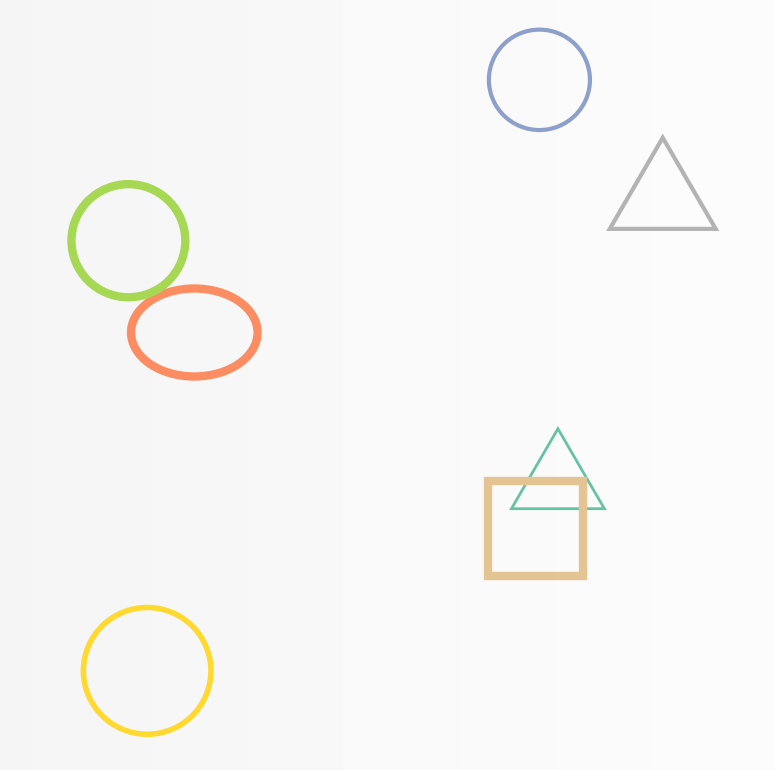[{"shape": "triangle", "thickness": 1, "radius": 0.35, "center": [0.72, 0.374]}, {"shape": "oval", "thickness": 3, "radius": 0.41, "center": [0.251, 0.568]}, {"shape": "circle", "thickness": 1.5, "radius": 0.33, "center": [0.696, 0.896]}, {"shape": "circle", "thickness": 3, "radius": 0.37, "center": [0.166, 0.687]}, {"shape": "circle", "thickness": 2, "radius": 0.41, "center": [0.19, 0.129]}, {"shape": "square", "thickness": 3, "radius": 0.31, "center": [0.69, 0.314]}, {"shape": "triangle", "thickness": 1.5, "radius": 0.39, "center": [0.855, 0.742]}]